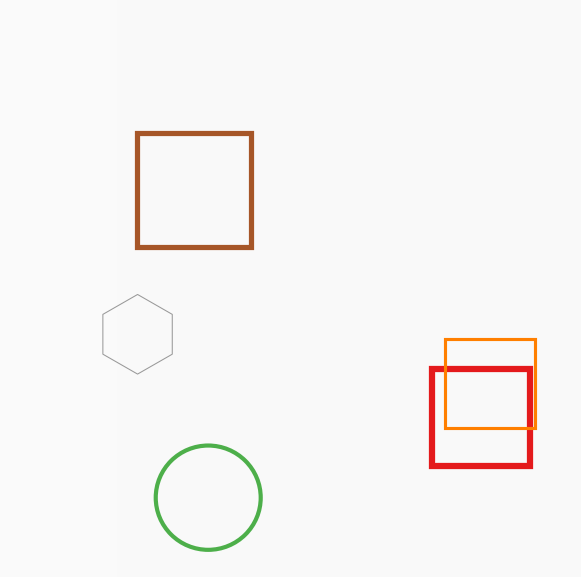[{"shape": "square", "thickness": 3, "radius": 0.42, "center": [0.827, 0.276]}, {"shape": "circle", "thickness": 2, "radius": 0.45, "center": [0.358, 0.137]}, {"shape": "square", "thickness": 1.5, "radius": 0.38, "center": [0.843, 0.335]}, {"shape": "square", "thickness": 2.5, "radius": 0.49, "center": [0.334, 0.669]}, {"shape": "hexagon", "thickness": 0.5, "radius": 0.34, "center": [0.237, 0.42]}]